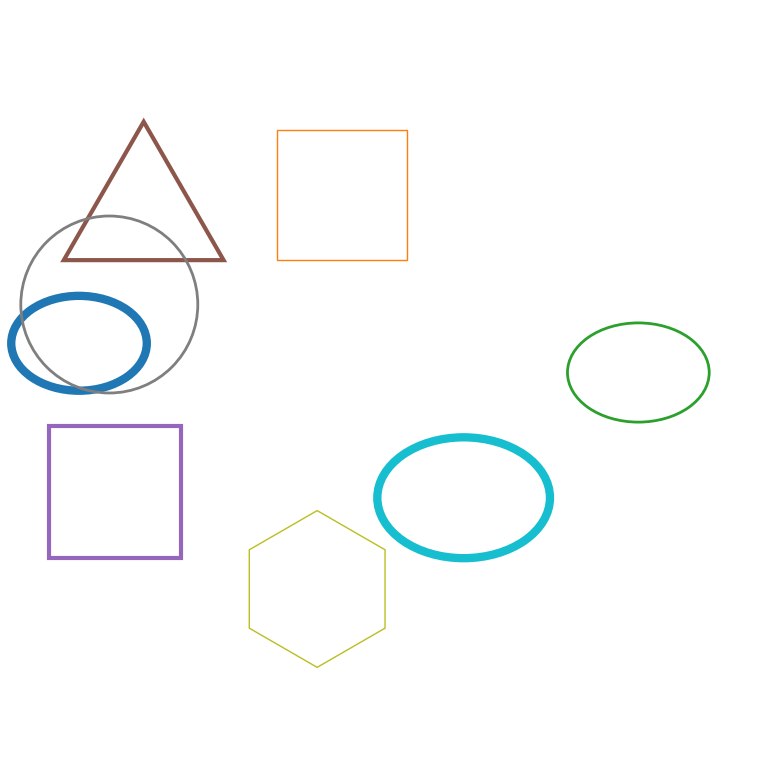[{"shape": "oval", "thickness": 3, "radius": 0.44, "center": [0.103, 0.554]}, {"shape": "square", "thickness": 0.5, "radius": 0.42, "center": [0.444, 0.746]}, {"shape": "oval", "thickness": 1, "radius": 0.46, "center": [0.829, 0.516]}, {"shape": "square", "thickness": 1.5, "radius": 0.43, "center": [0.149, 0.361]}, {"shape": "triangle", "thickness": 1.5, "radius": 0.6, "center": [0.187, 0.722]}, {"shape": "circle", "thickness": 1, "radius": 0.57, "center": [0.142, 0.605]}, {"shape": "hexagon", "thickness": 0.5, "radius": 0.51, "center": [0.412, 0.235]}, {"shape": "oval", "thickness": 3, "radius": 0.56, "center": [0.602, 0.354]}]